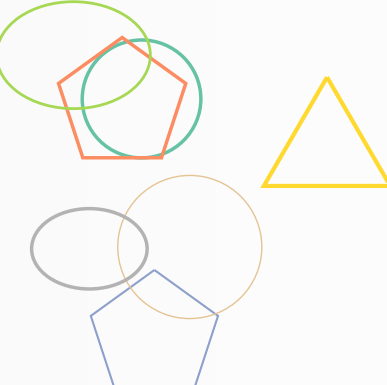[{"shape": "circle", "thickness": 2.5, "radius": 0.77, "center": [0.365, 0.743]}, {"shape": "pentagon", "thickness": 2.5, "radius": 0.86, "center": [0.315, 0.73]}, {"shape": "pentagon", "thickness": 1.5, "radius": 0.86, "center": [0.398, 0.126]}, {"shape": "oval", "thickness": 2, "radius": 0.99, "center": [0.19, 0.857]}, {"shape": "triangle", "thickness": 3, "radius": 0.94, "center": [0.844, 0.611]}, {"shape": "circle", "thickness": 1, "radius": 0.93, "center": [0.49, 0.358]}, {"shape": "oval", "thickness": 2.5, "radius": 0.75, "center": [0.231, 0.354]}]